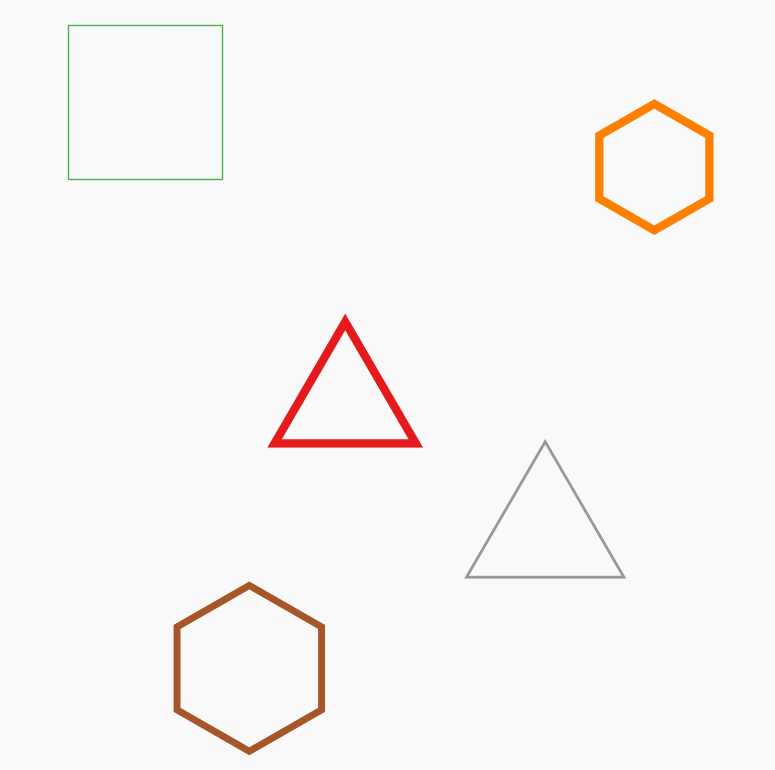[{"shape": "triangle", "thickness": 3, "radius": 0.53, "center": [0.445, 0.477]}, {"shape": "square", "thickness": 0.5, "radius": 0.5, "center": [0.188, 0.867]}, {"shape": "hexagon", "thickness": 3, "radius": 0.41, "center": [0.844, 0.783]}, {"shape": "hexagon", "thickness": 2.5, "radius": 0.54, "center": [0.322, 0.132]}, {"shape": "triangle", "thickness": 1, "radius": 0.59, "center": [0.703, 0.309]}]